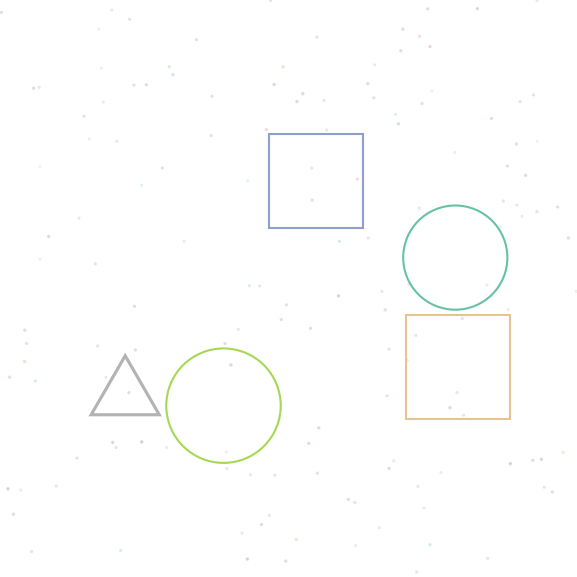[{"shape": "circle", "thickness": 1, "radius": 0.45, "center": [0.788, 0.553]}, {"shape": "square", "thickness": 1, "radius": 0.41, "center": [0.547, 0.686]}, {"shape": "circle", "thickness": 1, "radius": 0.5, "center": [0.387, 0.297]}, {"shape": "square", "thickness": 1, "radius": 0.45, "center": [0.793, 0.364]}, {"shape": "triangle", "thickness": 1.5, "radius": 0.34, "center": [0.217, 0.315]}]